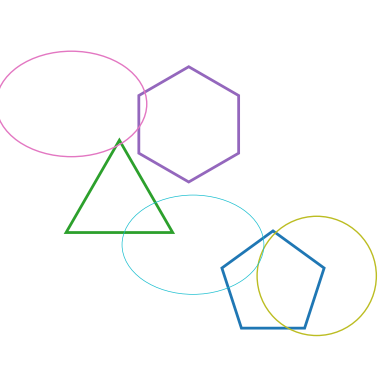[{"shape": "pentagon", "thickness": 2, "radius": 0.7, "center": [0.709, 0.261]}, {"shape": "triangle", "thickness": 2, "radius": 0.8, "center": [0.31, 0.476]}, {"shape": "hexagon", "thickness": 2, "radius": 0.75, "center": [0.49, 0.677]}, {"shape": "oval", "thickness": 1, "radius": 0.98, "center": [0.186, 0.73]}, {"shape": "circle", "thickness": 1, "radius": 0.77, "center": [0.823, 0.283]}, {"shape": "oval", "thickness": 0.5, "radius": 0.92, "center": [0.501, 0.364]}]